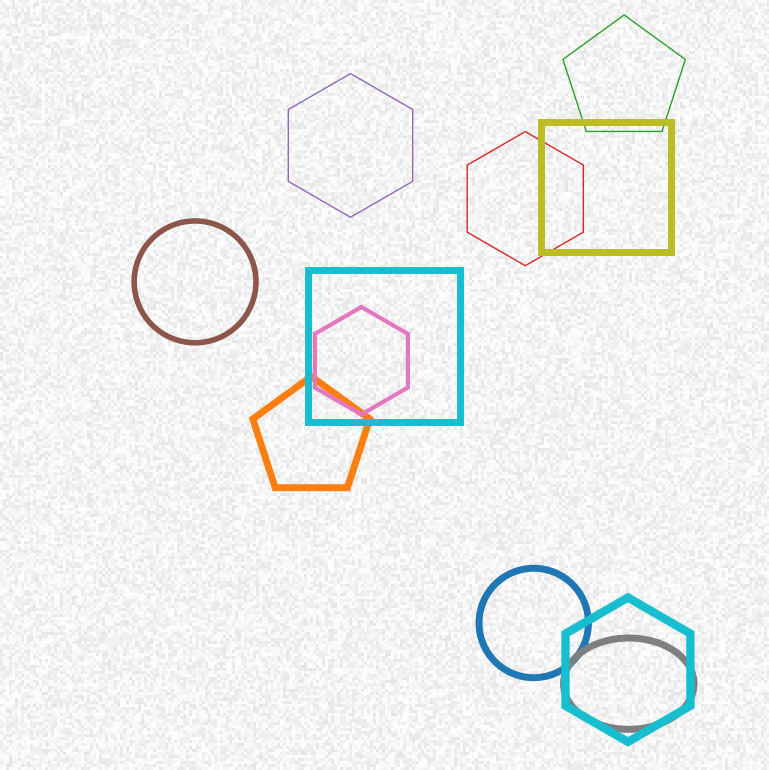[{"shape": "circle", "thickness": 2.5, "radius": 0.36, "center": [0.693, 0.191]}, {"shape": "pentagon", "thickness": 2.5, "radius": 0.4, "center": [0.404, 0.431]}, {"shape": "pentagon", "thickness": 0.5, "radius": 0.42, "center": [0.811, 0.897]}, {"shape": "hexagon", "thickness": 0.5, "radius": 0.44, "center": [0.682, 0.742]}, {"shape": "hexagon", "thickness": 0.5, "radius": 0.47, "center": [0.455, 0.811]}, {"shape": "circle", "thickness": 2, "radius": 0.4, "center": [0.253, 0.634]}, {"shape": "hexagon", "thickness": 1.5, "radius": 0.35, "center": [0.469, 0.532]}, {"shape": "oval", "thickness": 2.5, "radius": 0.42, "center": [0.817, 0.112]}, {"shape": "square", "thickness": 2.5, "radius": 0.42, "center": [0.788, 0.758]}, {"shape": "hexagon", "thickness": 3, "radius": 0.47, "center": [0.816, 0.13]}, {"shape": "square", "thickness": 2.5, "radius": 0.49, "center": [0.498, 0.551]}]